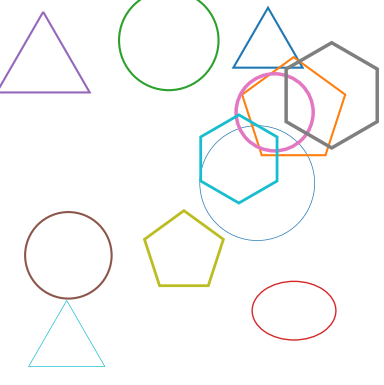[{"shape": "triangle", "thickness": 1.5, "radius": 0.52, "center": [0.696, 0.876]}, {"shape": "circle", "thickness": 0.5, "radius": 0.75, "center": [0.668, 0.524]}, {"shape": "pentagon", "thickness": 1.5, "radius": 0.7, "center": [0.763, 0.711]}, {"shape": "circle", "thickness": 1.5, "radius": 0.65, "center": [0.438, 0.895]}, {"shape": "oval", "thickness": 1, "radius": 0.54, "center": [0.764, 0.193]}, {"shape": "triangle", "thickness": 1.5, "radius": 0.7, "center": [0.112, 0.83]}, {"shape": "circle", "thickness": 1.5, "radius": 0.56, "center": [0.178, 0.337]}, {"shape": "circle", "thickness": 2.5, "radius": 0.5, "center": [0.713, 0.708]}, {"shape": "hexagon", "thickness": 2.5, "radius": 0.68, "center": [0.862, 0.752]}, {"shape": "pentagon", "thickness": 2, "radius": 0.54, "center": [0.478, 0.345]}, {"shape": "hexagon", "thickness": 2, "radius": 0.57, "center": [0.62, 0.587]}, {"shape": "triangle", "thickness": 0.5, "radius": 0.57, "center": [0.173, 0.105]}]